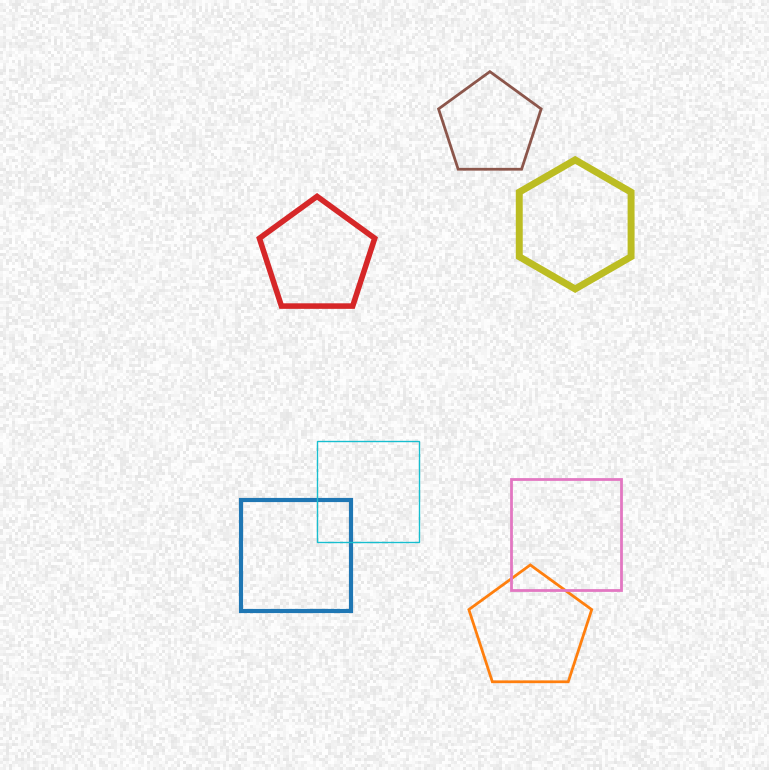[{"shape": "square", "thickness": 1.5, "radius": 0.36, "center": [0.385, 0.278]}, {"shape": "pentagon", "thickness": 1, "radius": 0.42, "center": [0.689, 0.182]}, {"shape": "pentagon", "thickness": 2, "radius": 0.39, "center": [0.412, 0.666]}, {"shape": "pentagon", "thickness": 1, "radius": 0.35, "center": [0.636, 0.837]}, {"shape": "square", "thickness": 1, "radius": 0.36, "center": [0.735, 0.306]}, {"shape": "hexagon", "thickness": 2.5, "radius": 0.42, "center": [0.747, 0.709]}, {"shape": "square", "thickness": 0.5, "radius": 0.33, "center": [0.477, 0.362]}]